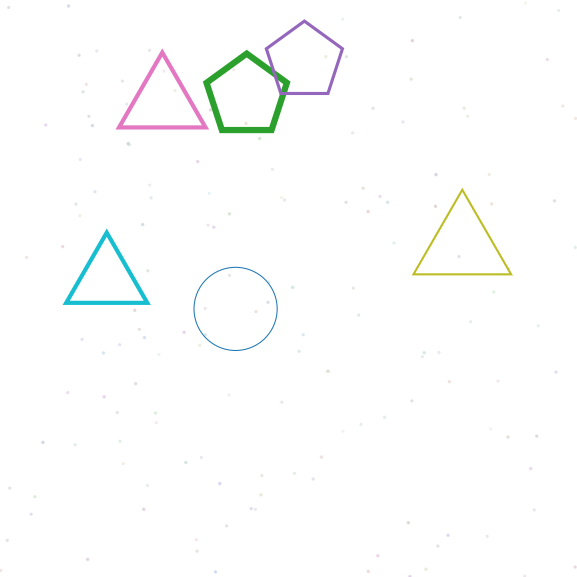[{"shape": "circle", "thickness": 0.5, "radius": 0.36, "center": [0.408, 0.464]}, {"shape": "pentagon", "thickness": 3, "radius": 0.37, "center": [0.427, 0.833]}, {"shape": "pentagon", "thickness": 1.5, "radius": 0.35, "center": [0.527, 0.893]}, {"shape": "triangle", "thickness": 2, "radius": 0.43, "center": [0.281, 0.822]}, {"shape": "triangle", "thickness": 1, "radius": 0.49, "center": [0.801, 0.573]}, {"shape": "triangle", "thickness": 2, "radius": 0.41, "center": [0.185, 0.515]}]